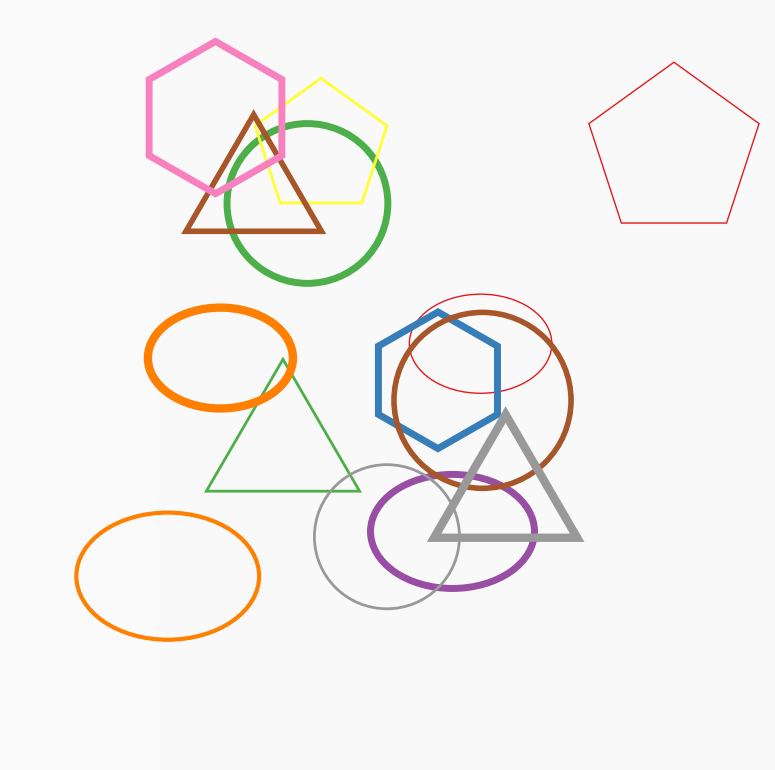[{"shape": "oval", "thickness": 0.5, "radius": 0.46, "center": [0.62, 0.554]}, {"shape": "pentagon", "thickness": 0.5, "radius": 0.58, "center": [0.87, 0.804]}, {"shape": "hexagon", "thickness": 2.5, "radius": 0.44, "center": [0.565, 0.506]}, {"shape": "triangle", "thickness": 1, "radius": 0.57, "center": [0.365, 0.419]}, {"shape": "circle", "thickness": 2.5, "radius": 0.52, "center": [0.397, 0.736]}, {"shape": "oval", "thickness": 2.5, "radius": 0.53, "center": [0.584, 0.31]}, {"shape": "oval", "thickness": 3, "radius": 0.47, "center": [0.284, 0.535]}, {"shape": "oval", "thickness": 1.5, "radius": 0.59, "center": [0.216, 0.252]}, {"shape": "pentagon", "thickness": 1, "radius": 0.45, "center": [0.414, 0.809]}, {"shape": "circle", "thickness": 2, "radius": 0.57, "center": [0.623, 0.48]}, {"shape": "triangle", "thickness": 2, "radius": 0.5, "center": [0.327, 0.75]}, {"shape": "hexagon", "thickness": 2.5, "radius": 0.49, "center": [0.278, 0.847]}, {"shape": "circle", "thickness": 1, "radius": 0.47, "center": [0.499, 0.303]}, {"shape": "triangle", "thickness": 3, "radius": 0.53, "center": [0.652, 0.355]}]